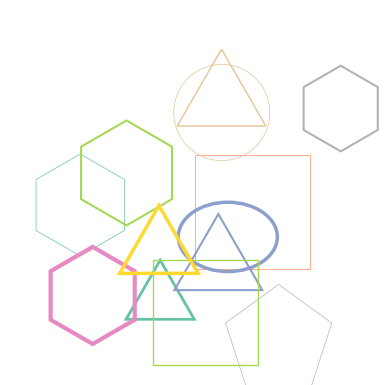[{"shape": "triangle", "thickness": 2, "radius": 0.51, "center": [0.416, 0.222]}, {"shape": "hexagon", "thickness": 0.5, "radius": 0.66, "center": [0.208, 0.468]}, {"shape": "square", "thickness": 0.5, "radius": 0.74, "center": [0.656, 0.449]}, {"shape": "triangle", "thickness": 1.5, "radius": 0.66, "center": [0.567, 0.312]}, {"shape": "oval", "thickness": 2.5, "radius": 0.64, "center": [0.592, 0.385]}, {"shape": "hexagon", "thickness": 3, "radius": 0.63, "center": [0.241, 0.233]}, {"shape": "hexagon", "thickness": 1.5, "radius": 0.68, "center": [0.329, 0.551]}, {"shape": "square", "thickness": 1, "radius": 0.68, "center": [0.535, 0.189]}, {"shape": "triangle", "thickness": 2.5, "radius": 0.59, "center": [0.413, 0.349]}, {"shape": "triangle", "thickness": 1, "radius": 0.66, "center": [0.575, 0.739]}, {"shape": "circle", "thickness": 0.5, "radius": 0.62, "center": [0.576, 0.708]}, {"shape": "hexagon", "thickness": 1.5, "radius": 0.56, "center": [0.885, 0.718]}, {"shape": "pentagon", "thickness": 0.5, "radius": 0.73, "center": [0.724, 0.116]}]